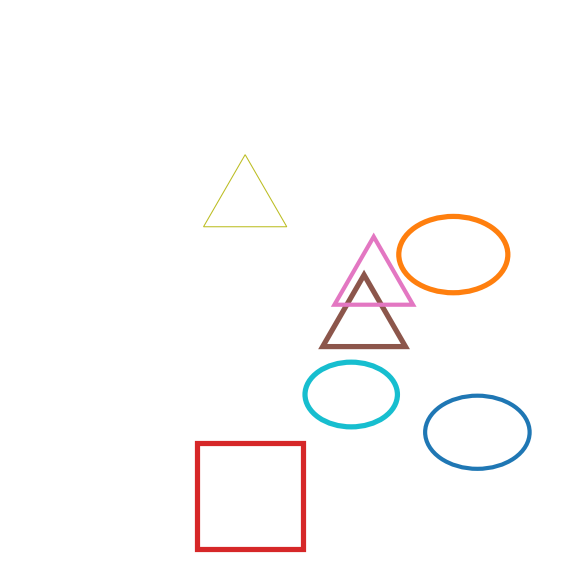[{"shape": "oval", "thickness": 2, "radius": 0.45, "center": [0.827, 0.251]}, {"shape": "oval", "thickness": 2.5, "radius": 0.47, "center": [0.785, 0.558]}, {"shape": "square", "thickness": 2.5, "radius": 0.46, "center": [0.433, 0.141]}, {"shape": "triangle", "thickness": 2.5, "radius": 0.41, "center": [0.63, 0.44]}, {"shape": "triangle", "thickness": 2, "radius": 0.39, "center": [0.647, 0.511]}, {"shape": "triangle", "thickness": 0.5, "radius": 0.42, "center": [0.425, 0.648]}, {"shape": "oval", "thickness": 2.5, "radius": 0.4, "center": [0.608, 0.316]}]